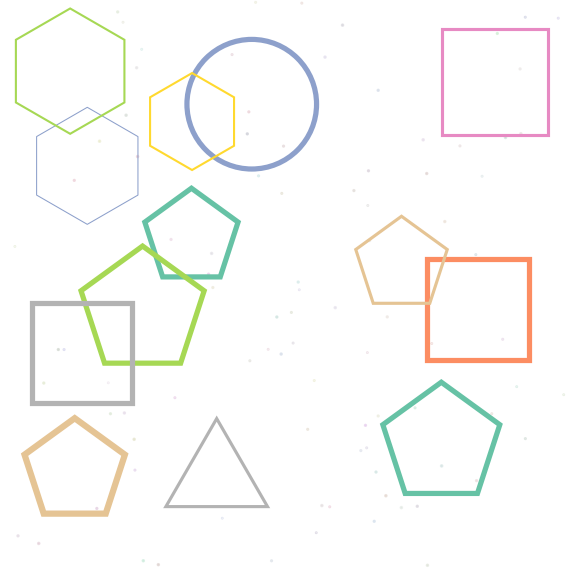[{"shape": "pentagon", "thickness": 2.5, "radius": 0.53, "center": [0.764, 0.231]}, {"shape": "pentagon", "thickness": 2.5, "radius": 0.42, "center": [0.332, 0.588]}, {"shape": "square", "thickness": 2.5, "radius": 0.44, "center": [0.827, 0.463]}, {"shape": "circle", "thickness": 2.5, "radius": 0.56, "center": [0.436, 0.819]}, {"shape": "hexagon", "thickness": 0.5, "radius": 0.51, "center": [0.151, 0.712]}, {"shape": "square", "thickness": 1.5, "radius": 0.46, "center": [0.857, 0.857]}, {"shape": "hexagon", "thickness": 1, "radius": 0.54, "center": [0.121, 0.876]}, {"shape": "pentagon", "thickness": 2.5, "radius": 0.56, "center": [0.247, 0.461]}, {"shape": "hexagon", "thickness": 1, "radius": 0.42, "center": [0.333, 0.789]}, {"shape": "pentagon", "thickness": 3, "radius": 0.46, "center": [0.129, 0.184]}, {"shape": "pentagon", "thickness": 1.5, "radius": 0.42, "center": [0.695, 0.541]}, {"shape": "square", "thickness": 2.5, "radius": 0.43, "center": [0.142, 0.387]}, {"shape": "triangle", "thickness": 1.5, "radius": 0.51, "center": [0.375, 0.173]}]